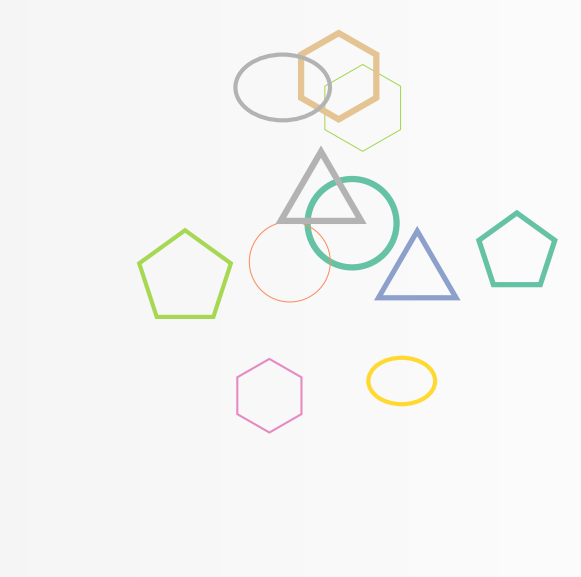[{"shape": "circle", "thickness": 3, "radius": 0.38, "center": [0.606, 0.613]}, {"shape": "pentagon", "thickness": 2.5, "radius": 0.34, "center": [0.889, 0.562]}, {"shape": "circle", "thickness": 0.5, "radius": 0.35, "center": [0.499, 0.546]}, {"shape": "triangle", "thickness": 2.5, "radius": 0.39, "center": [0.718, 0.522]}, {"shape": "hexagon", "thickness": 1, "radius": 0.32, "center": [0.463, 0.314]}, {"shape": "pentagon", "thickness": 2, "radius": 0.41, "center": [0.318, 0.517]}, {"shape": "hexagon", "thickness": 0.5, "radius": 0.38, "center": [0.624, 0.812]}, {"shape": "oval", "thickness": 2, "radius": 0.29, "center": [0.691, 0.339]}, {"shape": "hexagon", "thickness": 3, "radius": 0.37, "center": [0.583, 0.867]}, {"shape": "triangle", "thickness": 3, "radius": 0.4, "center": [0.552, 0.657]}, {"shape": "oval", "thickness": 2, "radius": 0.41, "center": [0.486, 0.848]}]